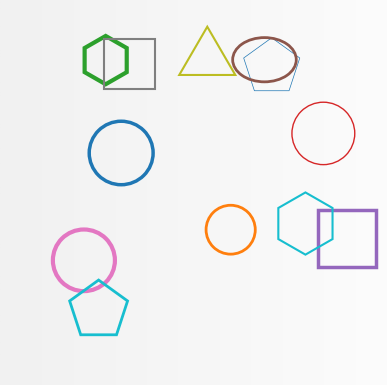[{"shape": "pentagon", "thickness": 0.5, "radius": 0.38, "center": [0.701, 0.826]}, {"shape": "circle", "thickness": 2.5, "radius": 0.41, "center": [0.313, 0.603]}, {"shape": "circle", "thickness": 2, "radius": 0.32, "center": [0.595, 0.403]}, {"shape": "hexagon", "thickness": 3, "radius": 0.31, "center": [0.273, 0.844]}, {"shape": "circle", "thickness": 1, "radius": 0.41, "center": [0.834, 0.653]}, {"shape": "square", "thickness": 2.5, "radius": 0.37, "center": [0.894, 0.381]}, {"shape": "oval", "thickness": 2, "radius": 0.41, "center": [0.683, 0.845]}, {"shape": "circle", "thickness": 3, "radius": 0.4, "center": [0.216, 0.324]}, {"shape": "square", "thickness": 1.5, "radius": 0.32, "center": [0.334, 0.833]}, {"shape": "triangle", "thickness": 1.5, "radius": 0.42, "center": [0.535, 0.847]}, {"shape": "pentagon", "thickness": 2, "radius": 0.39, "center": [0.254, 0.194]}, {"shape": "hexagon", "thickness": 1.5, "radius": 0.4, "center": [0.788, 0.419]}]